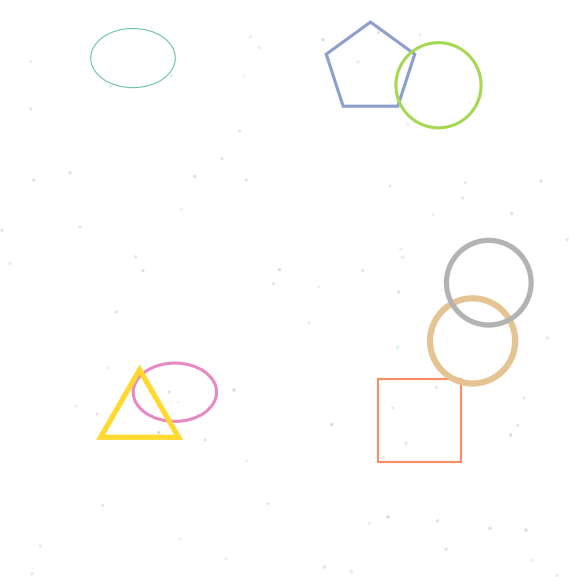[{"shape": "oval", "thickness": 0.5, "radius": 0.37, "center": [0.23, 0.899]}, {"shape": "square", "thickness": 1, "radius": 0.36, "center": [0.727, 0.271]}, {"shape": "pentagon", "thickness": 1.5, "radius": 0.4, "center": [0.642, 0.88]}, {"shape": "oval", "thickness": 1.5, "radius": 0.36, "center": [0.303, 0.32]}, {"shape": "circle", "thickness": 1.5, "radius": 0.37, "center": [0.759, 0.852]}, {"shape": "triangle", "thickness": 2.5, "radius": 0.39, "center": [0.242, 0.281]}, {"shape": "circle", "thickness": 3, "radius": 0.37, "center": [0.818, 0.409]}, {"shape": "circle", "thickness": 2.5, "radius": 0.37, "center": [0.846, 0.51]}]